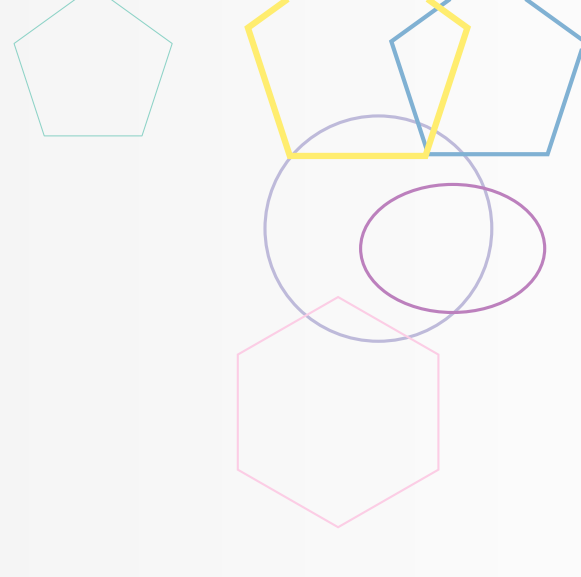[{"shape": "pentagon", "thickness": 0.5, "radius": 0.72, "center": [0.16, 0.88]}, {"shape": "circle", "thickness": 1.5, "radius": 0.98, "center": [0.651, 0.603]}, {"shape": "pentagon", "thickness": 2, "radius": 0.87, "center": [0.839, 0.873]}, {"shape": "hexagon", "thickness": 1, "radius": 1.0, "center": [0.582, 0.285]}, {"shape": "oval", "thickness": 1.5, "radius": 0.79, "center": [0.779, 0.569]}, {"shape": "pentagon", "thickness": 3, "radius": 0.99, "center": [0.615, 0.89]}]